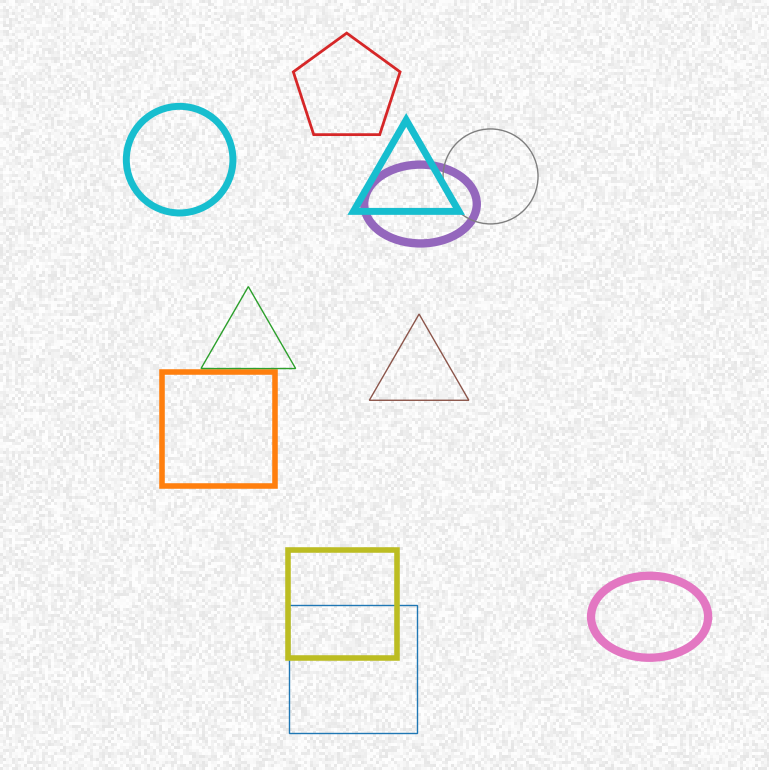[{"shape": "square", "thickness": 0.5, "radius": 0.42, "center": [0.458, 0.131]}, {"shape": "square", "thickness": 2, "radius": 0.37, "center": [0.284, 0.442]}, {"shape": "triangle", "thickness": 0.5, "radius": 0.35, "center": [0.323, 0.557]}, {"shape": "pentagon", "thickness": 1, "radius": 0.36, "center": [0.45, 0.884]}, {"shape": "oval", "thickness": 3, "radius": 0.37, "center": [0.546, 0.735]}, {"shape": "triangle", "thickness": 0.5, "radius": 0.37, "center": [0.544, 0.517]}, {"shape": "oval", "thickness": 3, "radius": 0.38, "center": [0.844, 0.199]}, {"shape": "circle", "thickness": 0.5, "radius": 0.31, "center": [0.637, 0.771]}, {"shape": "square", "thickness": 2, "radius": 0.35, "center": [0.444, 0.216]}, {"shape": "circle", "thickness": 2.5, "radius": 0.35, "center": [0.233, 0.793]}, {"shape": "triangle", "thickness": 2.5, "radius": 0.4, "center": [0.528, 0.765]}]